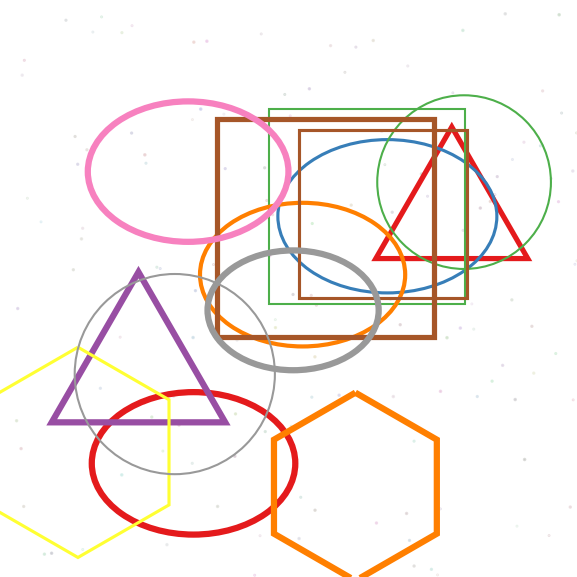[{"shape": "triangle", "thickness": 2.5, "radius": 0.76, "center": [0.782, 0.627]}, {"shape": "oval", "thickness": 3, "radius": 0.88, "center": [0.335, 0.197]}, {"shape": "oval", "thickness": 1.5, "radius": 0.95, "center": [0.671, 0.625]}, {"shape": "circle", "thickness": 1, "radius": 0.75, "center": [0.804, 0.684]}, {"shape": "square", "thickness": 1, "radius": 0.85, "center": [0.636, 0.642]}, {"shape": "triangle", "thickness": 3, "radius": 0.87, "center": [0.24, 0.355]}, {"shape": "oval", "thickness": 2, "radius": 0.89, "center": [0.524, 0.524]}, {"shape": "hexagon", "thickness": 3, "radius": 0.81, "center": [0.615, 0.156]}, {"shape": "hexagon", "thickness": 1.5, "radius": 0.91, "center": [0.135, 0.216]}, {"shape": "square", "thickness": 1.5, "radius": 0.73, "center": [0.664, 0.629]}, {"shape": "square", "thickness": 2.5, "radius": 0.94, "center": [0.564, 0.604]}, {"shape": "oval", "thickness": 3, "radius": 0.87, "center": [0.326, 0.702]}, {"shape": "circle", "thickness": 1, "radius": 0.87, "center": [0.303, 0.351]}, {"shape": "oval", "thickness": 3, "radius": 0.74, "center": [0.508, 0.462]}]